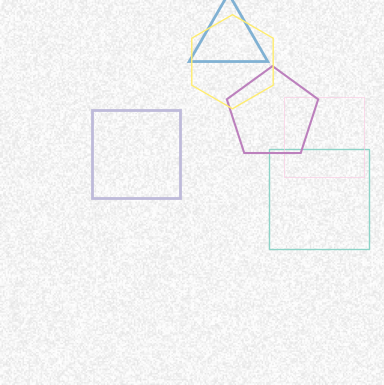[{"shape": "square", "thickness": 1, "radius": 0.65, "center": [0.829, 0.484]}, {"shape": "square", "thickness": 2, "radius": 0.57, "center": [0.353, 0.601]}, {"shape": "triangle", "thickness": 2, "radius": 0.59, "center": [0.593, 0.899]}, {"shape": "square", "thickness": 0.5, "radius": 0.52, "center": [0.841, 0.643]}, {"shape": "pentagon", "thickness": 1.5, "radius": 0.62, "center": [0.708, 0.703]}, {"shape": "hexagon", "thickness": 1, "radius": 0.61, "center": [0.604, 0.84]}]